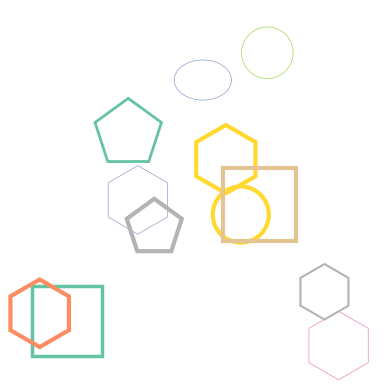[{"shape": "pentagon", "thickness": 2, "radius": 0.45, "center": [0.333, 0.654]}, {"shape": "square", "thickness": 2.5, "radius": 0.45, "center": [0.175, 0.166]}, {"shape": "hexagon", "thickness": 3, "radius": 0.44, "center": [0.103, 0.186]}, {"shape": "oval", "thickness": 0.5, "radius": 0.37, "center": [0.527, 0.792]}, {"shape": "hexagon", "thickness": 0.5, "radius": 0.44, "center": [0.358, 0.481]}, {"shape": "hexagon", "thickness": 0.5, "radius": 0.44, "center": [0.879, 0.103]}, {"shape": "circle", "thickness": 0.5, "radius": 0.33, "center": [0.694, 0.863]}, {"shape": "hexagon", "thickness": 3, "radius": 0.44, "center": [0.587, 0.587]}, {"shape": "circle", "thickness": 3, "radius": 0.36, "center": [0.625, 0.443]}, {"shape": "square", "thickness": 3, "radius": 0.47, "center": [0.673, 0.469]}, {"shape": "hexagon", "thickness": 1.5, "radius": 0.36, "center": [0.843, 0.242]}, {"shape": "pentagon", "thickness": 3, "radius": 0.38, "center": [0.401, 0.408]}]